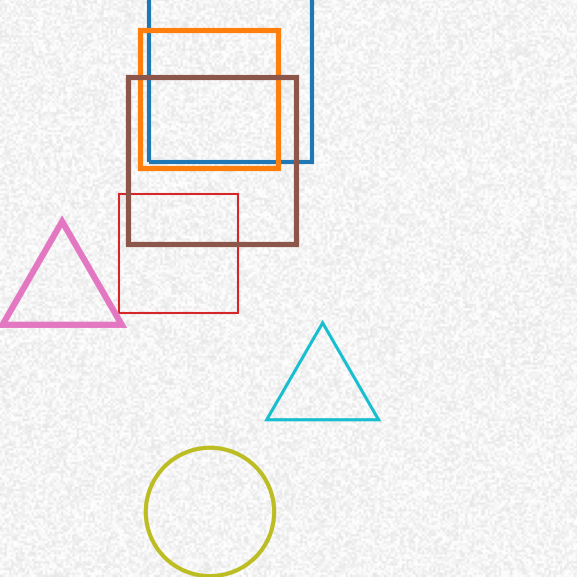[{"shape": "square", "thickness": 2, "radius": 0.71, "center": [0.399, 0.86]}, {"shape": "square", "thickness": 2.5, "radius": 0.6, "center": [0.362, 0.827]}, {"shape": "square", "thickness": 1, "radius": 0.51, "center": [0.309, 0.56]}, {"shape": "square", "thickness": 2.5, "radius": 0.72, "center": [0.367, 0.721]}, {"shape": "triangle", "thickness": 3, "radius": 0.6, "center": [0.108, 0.496]}, {"shape": "circle", "thickness": 2, "radius": 0.56, "center": [0.364, 0.113]}, {"shape": "triangle", "thickness": 1.5, "radius": 0.56, "center": [0.559, 0.328]}]